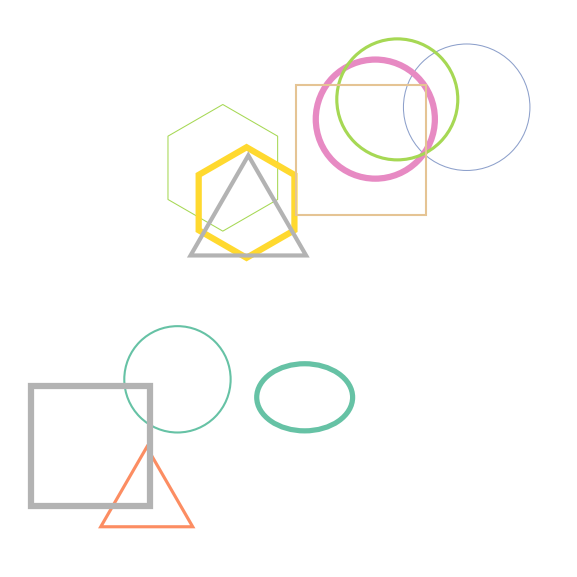[{"shape": "oval", "thickness": 2.5, "radius": 0.42, "center": [0.528, 0.311]}, {"shape": "circle", "thickness": 1, "radius": 0.46, "center": [0.307, 0.342]}, {"shape": "triangle", "thickness": 1.5, "radius": 0.46, "center": [0.254, 0.133]}, {"shape": "circle", "thickness": 0.5, "radius": 0.55, "center": [0.808, 0.813]}, {"shape": "circle", "thickness": 3, "radius": 0.52, "center": [0.65, 0.793]}, {"shape": "circle", "thickness": 1.5, "radius": 0.52, "center": [0.688, 0.827]}, {"shape": "hexagon", "thickness": 0.5, "radius": 0.55, "center": [0.386, 0.709]}, {"shape": "hexagon", "thickness": 3, "radius": 0.48, "center": [0.427, 0.648]}, {"shape": "square", "thickness": 1, "radius": 0.56, "center": [0.625, 0.739]}, {"shape": "triangle", "thickness": 2, "radius": 0.58, "center": [0.43, 0.615]}, {"shape": "square", "thickness": 3, "radius": 0.52, "center": [0.157, 0.227]}]